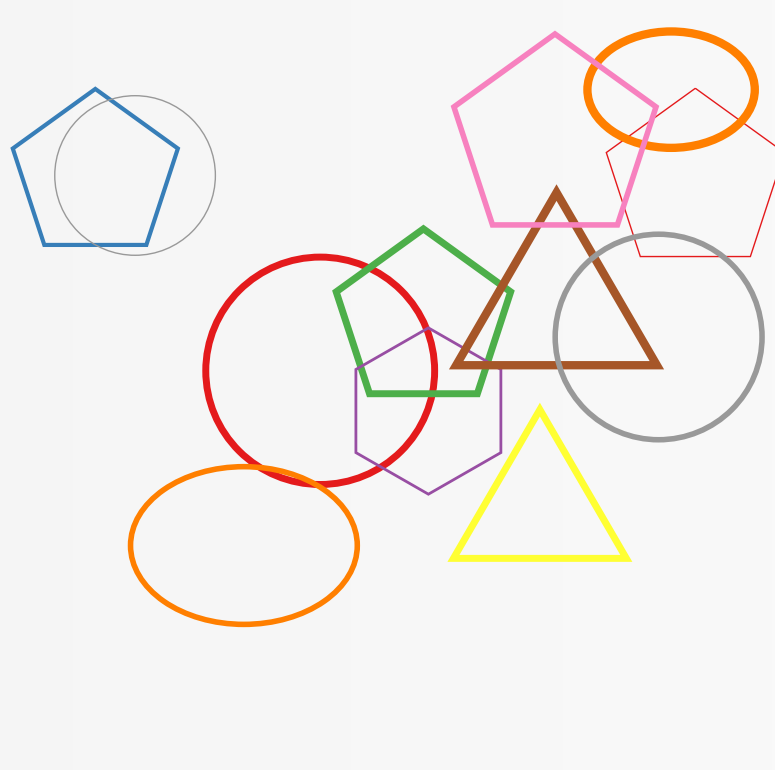[{"shape": "pentagon", "thickness": 0.5, "radius": 0.6, "center": [0.897, 0.765]}, {"shape": "circle", "thickness": 2.5, "radius": 0.74, "center": [0.413, 0.518]}, {"shape": "pentagon", "thickness": 1.5, "radius": 0.56, "center": [0.123, 0.773]}, {"shape": "pentagon", "thickness": 2.5, "radius": 0.59, "center": [0.546, 0.584]}, {"shape": "hexagon", "thickness": 1, "radius": 0.54, "center": [0.553, 0.466]}, {"shape": "oval", "thickness": 2, "radius": 0.73, "center": [0.315, 0.292]}, {"shape": "oval", "thickness": 3, "radius": 0.54, "center": [0.866, 0.884]}, {"shape": "triangle", "thickness": 2.5, "radius": 0.64, "center": [0.697, 0.339]}, {"shape": "triangle", "thickness": 3, "radius": 0.75, "center": [0.718, 0.6]}, {"shape": "pentagon", "thickness": 2, "radius": 0.69, "center": [0.716, 0.819]}, {"shape": "circle", "thickness": 0.5, "radius": 0.52, "center": [0.174, 0.772]}, {"shape": "circle", "thickness": 2, "radius": 0.67, "center": [0.85, 0.562]}]